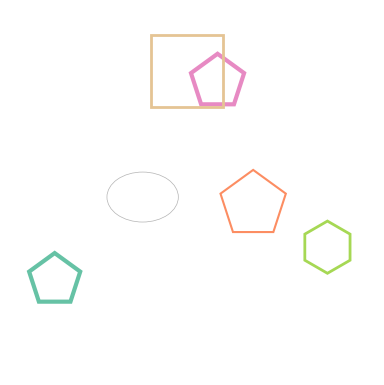[{"shape": "pentagon", "thickness": 3, "radius": 0.35, "center": [0.142, 0.273]}, {"shape": "pentagon", "thickness": 1.5, "radius": 0.45, "center": [0.658, 0.469]}, {"shape": "pentagon", "thickness": 3, "radius": 0.36, "center": [0.565, 0.788]}, {"shape": "hexagon", "thickness": 2, "radius": 0.34, "center": [0.85, 0.358]}, {"shape": "square", "thickness": 2, "radius": 0.46, "center": [0.485, 0.816]}, {"shape": "oval", "thickness": 0.5, "radius": 0.46, "center": [0.37, 0.488]}]